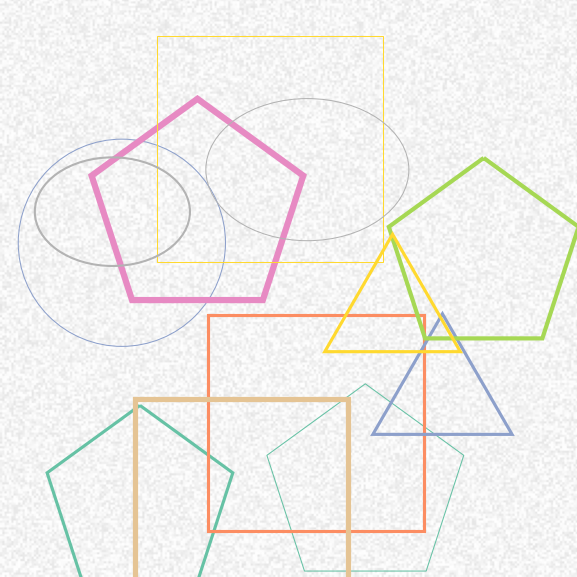[{"shape": "pentagon", "thickness": 0.5, "radius": 0.9, "center": [0.633, 0.155]}, {"shape": "pentagon", "thickness": 1.5, "radius": 0.85, "center": [0.242, 0.128]}, {"shape": "square", "thickness": 1.5, "radius": 0.93, "center": [0.547, 0.267]}, {"shape": "triangle", "thickness": 1.5, "radius": 0.7, "center": [0.766, 0.317]}, {"shape": "circle", "thickness": 0.5, "radius": 0.9, "center": [0.211, 0.579]}, {"shape": "pentagon", "thickness": 3, "radius": 0.96, "center": [0.342, 0.635]}, {"shape": "pentagon", "thickness": 2, "radius": 0.86, "center": [0.838, 0.553]}, {"shape": "square", "thickness": 0.5, "radius": 0.98, "center": [0.468, 0.742]}, {"shape": "triangle", "thickness": 1.5, "radius": 0.68, "center": [0.68, 0.458]}, {"shape": "square", "thickness": 2.5, "radius": 0.92, "center": [0.418, 0.124]}, {"shape": "oval", "thickness": 0.5, "radius": 0.88, "center": [0.532, 0.705]}, {"shape": "oval", "thickness": 1, "radius": 0.67, "center": [0.195, 0.633]}]